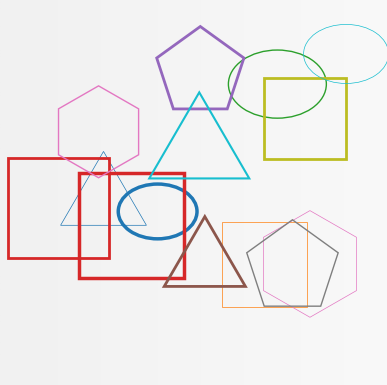[{"shape": "oval", "thickness": 2.5, "radius": 0.51, "center": [0.407, 0.451]}, {"shape": "triangle", "thickness": 0.5, "radius": 0.64, "center": [0.267, 0.479]}, {"shape": "square", "thickness": 0.5, "radius": 0.55, "center": [0.682, 0.314]}, {"shape": "oval", "thickness": 1, "radius": 0.63, "center": [0.716, 0.782]}, {"shape": "square", "thickness": 2.5, "radius": 0.68, "center": [0.338, 0.414]}, {"shape": "square", "thickness": 2, "radius": 0.65, "center": [0.151, 0.46]}, {"shape": "pentagon", "thickness": 2, "radius": 0.59, "center": [0.517, 0.813]}, {"shape": "triangle", "thickness": 2, "radius": 0.6, "center": [0.529, 0.317]}, {"shape": "hexagon", "thickness": 1, "radius": 0.6, "center": [0.254, 0.658]}, {"shape": "hexagon", "thickness": 0.5, "radius": 0.69, "center": [0.8, 0.314]}, {"shape": "pentagon", "thickness": 1, "radius": 0.62, "center": [0.755, 0.305]}, {"shape": "square", "thickness": 2, "radius": 0.53, "center": [0.787, 0.692]}, {"shape": "triangle", "thickness": 1.5, "radius": 0.75, "center": [0.514, 0.611]}, {"shape": "oval", "thickness": 0.5, "radius": 0.55, "center": [0.893, 0.86]}]